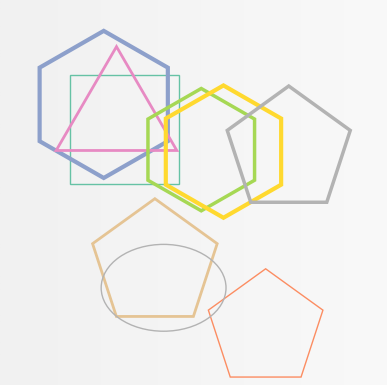[{"shape": "square", "thickness": 1, "radius": 0.71, "center": [0.322, 0.663]}, {"shape": "pentagon", "thickness": 1, "radius": 0.78, "center": [0.686, 0.146]}, {"shape": "hexagon", "thickness": 3, "radius": 0.96, "center": [0.268, 0.729]}, {"shape": "triangle", "thickness": 2, "radius": 0.9, "center": [0.301, 0.699]}, {"shape": "hexagon", "thickness": 2.5, "radius": 0.79, "center": [0.519, 0.611]}, {"shape": "hexagon", "thickness": 3, "radius": 0.86, "center": [0.577, 0.606]}, {"shape": "pentagon", "thickness": 2, "radius": 0.85, "center": [0.4, 0.315]}, {"shape": "oval", "thickness": 1, "radius": 0.81, "center": [0.422, 0.252]}, {"shape": "pentagon", "thickness": 2.5, "radius": 0.83, "center": [0.745, 0.61]}]